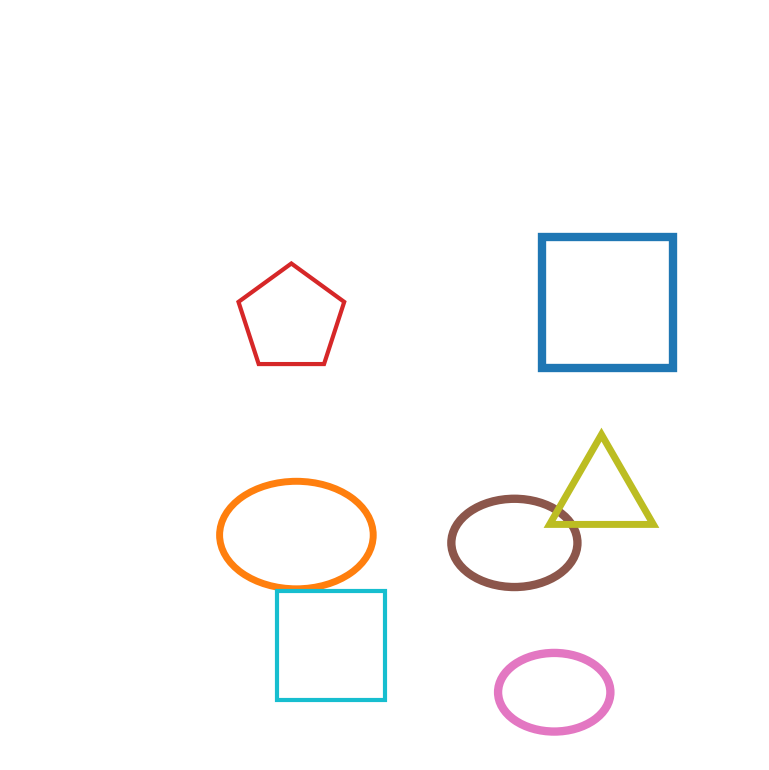[{"shape": "square", "thickness": 3, "radius": 0.43, "center": [0.789, 0.607]}, {"shape": "oval", "thickness": 2.5, "radius": 0.5, "center": [0.385, 0.305]}, {"shape": "pentagon", "thickness": 1.5, "radius": 0.36, "center": [0.378, 0.586]}, {"shape": "oval", "thickness": 3, "radius": 0.41, "center": [0.668, 0.295]}, {"shape": "oval", "thickness": 3, "radius": 0.36, "center": [0.72, 0.101]}, {"shape": "triangle", "thickness": 2.5, "radius": 0.39, "center": [0.781, 0.358]}, {"shape": "square", "thickness": 1.5, "radius": 0.35, "center": [0.43, 0.161]}]